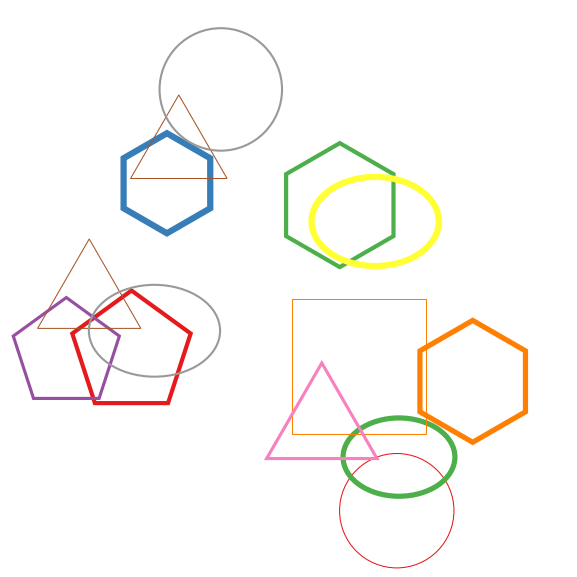[{"shape": "circle", "thickness": 0.5, "radius": 0.5, "center": [0.687, 0.115]}, {"shape": "pentagon", "thickness": 2, "radius": 0.54, "center": [0.228, 0.388]}, {"shape": "hexagon", "thickness": 3, "radius": 0.43, "center": [0.289, 0.682]}, {"shape": "oval", "thickness": 2.5, "radius": 0.48, "center": [0.691, 0.208]}, {"shape": "hexagon", "thickness": 2, "radius": 0.54, "center": [0.588, 0.644]}, {"shape": "pentagon", "thickness": 1.5, "radius": 0.48, "center": [0.115, 0.387]}, {"shape": "square", "thickness": 0.5, "radius": 0.58, "center": [0.622, 0.365]}, {"shape": "hexagon", "thickness": 2.5, "radius": 0.53, "center": [0.819, 0.339]}, {"shape": "oval", "thickness": 3, "radius": 0.55, "center": [0.65, 0.616]}, {"shape": "triangle", "thickness": 0.5, "radius": 0.48, "center": [0.31, 0.738]}, {"shape": "triangle", "thickness": 0.5, "radius": 0.52, "center": [0.154, 0.482]}, {"shape": "triangle", "thickness": 1.5, "radius": 0.55, "center": [0.557, 0.26]}, {"shape": "oval", "thickness": 1, "radius": 0.57, "center": [0.268, 0.426]}, {"shape": "circle", "thickness": 1, "radius": 0.53, "center": [0.382, 0.844]}]